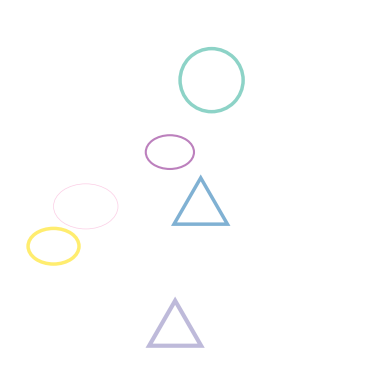[{"shape": "circle", "thickness": 2.5, "radius": 0.41, "center": [0.55, 0.792]}, {"shape": "triangle", "thickness": 3, "radius": 0.39, "center": [0.455, 0.141]}, {"shape": "triangle", "thickness": 2.5, "radius": 0.4, "center": [0.521, 0.458]}, {"shape": "oval", "thickness": 0.5, "radius": 0.42, "center": [0.223, 0.464]}, {"shape": "oval", "thickness": 1.5, "radius": 0.31, "center": [0.441, 0.605]}, {"shape": "oval", "thickness": 2.5, "radius": 0.33, "center": [0.139, 0.36]}]